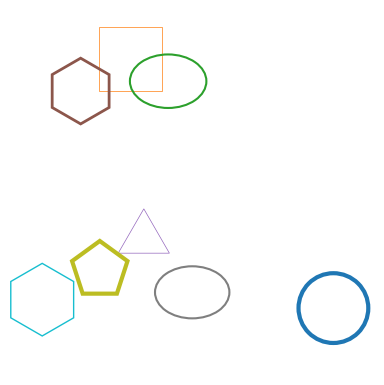[{"shape": "circle", "thickness": 3, "radius": 0.45, "center": [0.866, 0.2]}, {"shape": "square", "thickness": 0.5, "radius": 0.41, "center": [0.339, 0.847]}, {"shape": "oval", "thickness": 1.5, "radius": 0.5, "center": [0.437, 0.789]}, {"shape": "triangle", "thickness": 0.5, "radius": 0.38, "center": [0.374, 0.381]}, {"shape": "hexagon", "thickness": 2, "radius": 0.43, "center": [0.209, 0.764]}, {"shape": "oval", "thickness": 1.5, "radius": 0.48, "center": [0.499, 0.241]}, {"shape": "pentagon", "thickness": 3, "radius": 0.38, "center": [0.259, 0.298]}, {"shape": "hexagon", "thickness": 1, "radius": 0.47, "center": [0.11, 0.222]}]